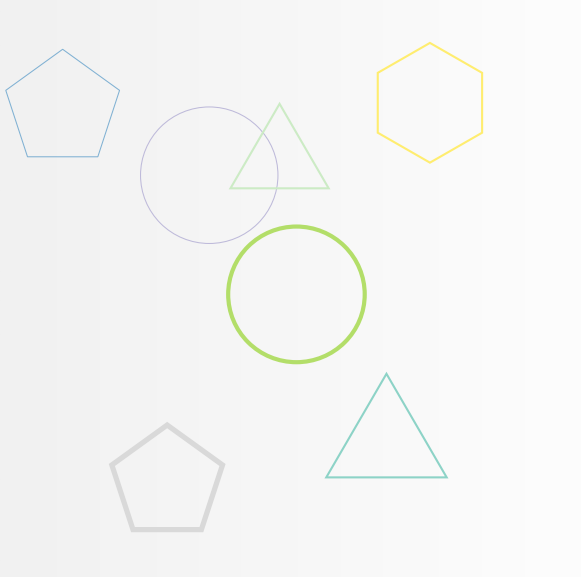[{"shape": "triangle", "thickness": 1, "radius": 0.6, "center": [0.665, 0.232]}, {"shape": "circle", "thickness": 0.5, "radius": 0.59, "center": [0.36, 0.696]}, {"shape": "pentagon", "thickness": 0.5, "radius": 0.51, "center": [0.108, 0.811]}, {"shape": "circle", "thickness": 2, "radius": 0.59, "center": [0.51, 0.489]}, {"shape": "pentagon", "thickness": 2.5, "radius": 0.5, "center": [0.288, 0.163]}, {"shape": "triangle", "thickness": 1, "radius": 0.49, "center": [0.481, 0.722]}, {"shape": "hexagon", "thickness": 1, "radius": 0.52, "center": [0.74, 0.821]}]